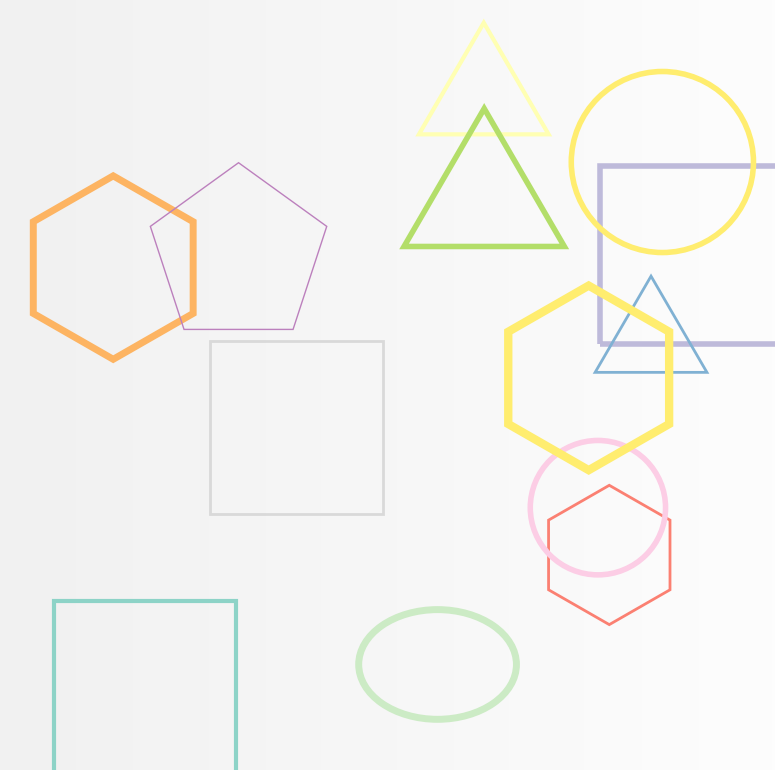[{"shape": "square", "thickness": 1.5, "radius": 0.59, "center": [0.187, 0.101]}, {"shape": "triangle", "thickness": 1.5, "radius": 0.48, "center": [0.624, 0.874]}, {"shape": "square", "thickness": 2, "radius": 0.58, "center": [0.891, 0.669]}, {"shape": "hexagon", "thickness": 1, "radius": 0.45, "center": [0.786, 0.279]}, {"shape": "triangle", "thickness": 1, "radius": 0.42, "center": [0.84, 0.558]}, {"shape": "hexagon", "thickness": 2.5, "radius": 0.6, "center": [0.146, 0.653]}, {"shape": "triangle", "thickness": 2, "radius": 0.6, "center": [0.625, 0.74]}, {"shape": "circle", "thickness": 2, "radius": 0.44, "center": [0.771, 0.341]}, {"shape": "square", "thickness": 1, "radius": 0.56, "center": [0.383, 0.445]}, {"shape": "pentagon", "thickness": 0.5, "radius": 0.6, "center": [0.308, 0.669]}, {"shape": "oval", "thickness": 2.5, "radius": 0.51, "center": [0.565, 0.137]}, {"shape": "hexagon", "thickness": 3, "radius": 0.6, "center": [0.76, 0.509]}, {"shape": "circle", "thickness": 2, "radius": 0.59, "center": [0.855, 0.79]}]